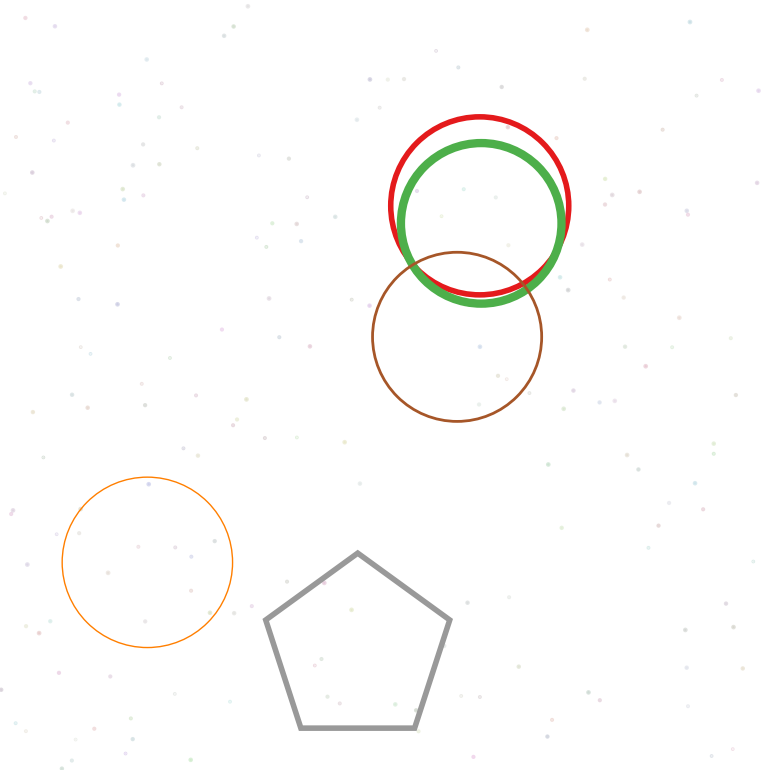[{"shape": "circle", "thickness": 2, "radius": 0.58, "center": [0.623, 0.733]}, {"shape": "circle", "thickness": 3, "radius": 0.52, "center": [0.625, 0.71]}, {"shape": "circle", "thickness": 0.5, "radius": 0.55, "center": [0.191, 0.27]}, {"shape": "circle", "thickness": 1, "radius": 0.55, "center": [0.594, 0.563]}, {"shape": "pentagon", "thickness": 2, "radius": 0.63, "center": [0.465, 0.156]}]